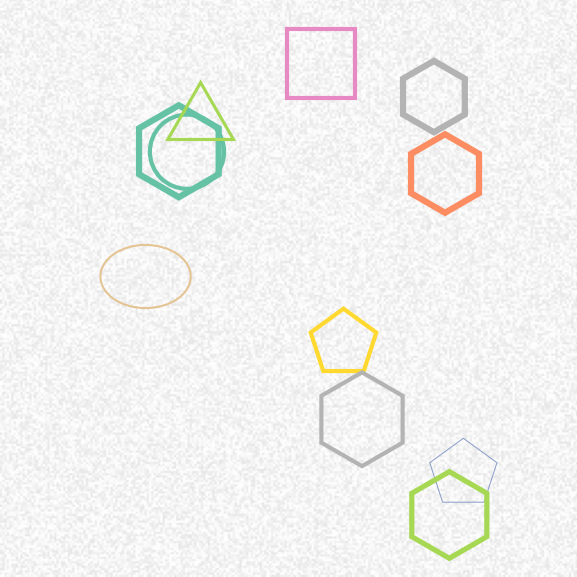[{"shape": "circle", "thickness": 2, "radius": 0.32, "center": [0.324, 0.736]}, {"shape": "hexagon", "thickness": 3, "radius": 0.4, "center": [0.31, 0.737]}, {"shape": "hexagon", "thickness": 3, "radius": 0.34, "center": [0.771, 0.699]}, {"shape": "pentagon", "thickness": 0.5, "radius": 0.31, "center": [0.802, 0.179]}, {"shape": "square", "thickness": 2, "radius": 0.3, "center": [0.556, 0.889]}, {"shape": "hexagon", "thickness": 2.5, "radius": 0.38, "center": [0.778, 0.107]}, {"shape": "triangle", "thickness": 1.5, "radius": 0.33, "center": [0.347, 0.79]}, {"shape": "pentagon", "thickness": 2, "radius": 0.3, "center": [0.595, 0.405]}, {"shape": "oval", "thickness": 1, "radius": 0.39, "center": [0.252, 0.52]}, {"shape": "hexagon", "thickness": 3, "radius": 0.31, "center": [0.751, 0.832]}, {"shape": "hexagon", "thickness": 2, "radius": 0.41, "center": [0.627, 0.273]}]